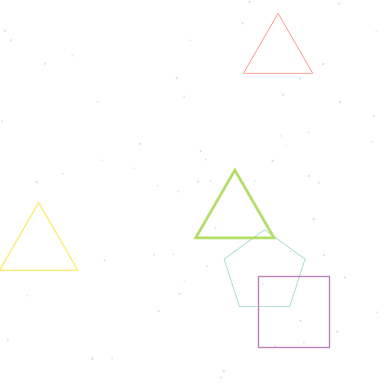[{"shape": "pentagon", "thickness": 0.5, "radius": 0.55, "center": [0.687, 0.293]}, {"shape": "triangle", "thickness": 0.5, "radius": 0.52, "center": [0.722, 0.862]}, {"shape": "triangle", "thickness": 2, "radius": 0.59, "center": [0.61, 0.441]}, {"shape": "square", "thickness": 1, "radius": 0.46, "center": [0.763, 0.19]}, {"shape": "triangle", "thickness": 1, "radius": 0.59, "center": [0.1, 0.357]}]